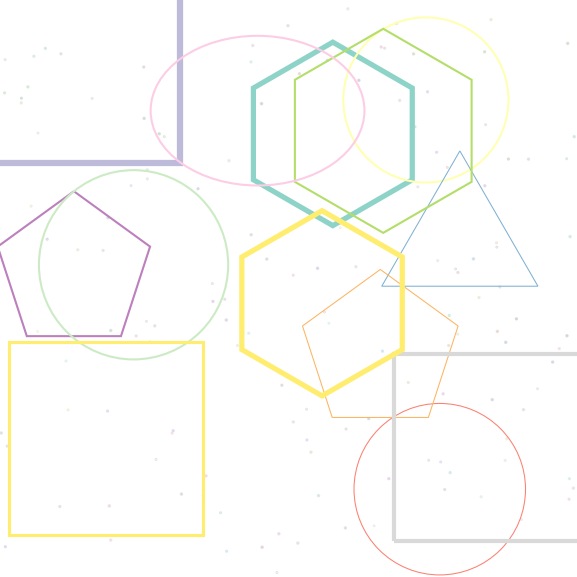[{"shape": "hexagon", "thickness": 2.5, "radius": 0.79, "center": [0.576, 0.767]}, {"shape": "circle", "thickness": 1, "radius": 0.72, "center": [0.737, 0.826]}, {"shape": "square", "thickness": 3, "radius": 0.81, "center": [0.15, 0.878]}, {"shape": "circle", "thickness": 0.5, "radius": 0.74, "center": [0.761, 0.152]}, {"shape": "triangle", "thickness": 0.5, "radius": 0.78, "center": [0.796, 0.582]}, {"shape": "pentagon", "thickness": 0.5, "radius": 0.71, "center": [0.659, 0.391]}, {"shape": "hexagon", "thickness": 1, "radius": 0.88, "center": [0.664, 0.773]}, {"shape": "oval", "thickness": 1, "radius": 0.93, "center": [0.446, 0.808]}, {"shape": "square", "thickness": 2, "radius": 0.81, "center": [0.844, 0.224]}, {"shape": "pentagon", "thickness": 1, "radius": 0.69, "center": [0.128, 0.529]}, {"shape": "circle", "thickness": 1, "radius": 0.82, "center": [0.231, 0.541]}, {"shape": "hexagon", "thickness": 2.5, "radius": 0.8, "center": [0.558, 0.474]}, {"shape": "square", "thickness": 1.5, "radius": 0.84, "center": [0.183, 0.24]}]